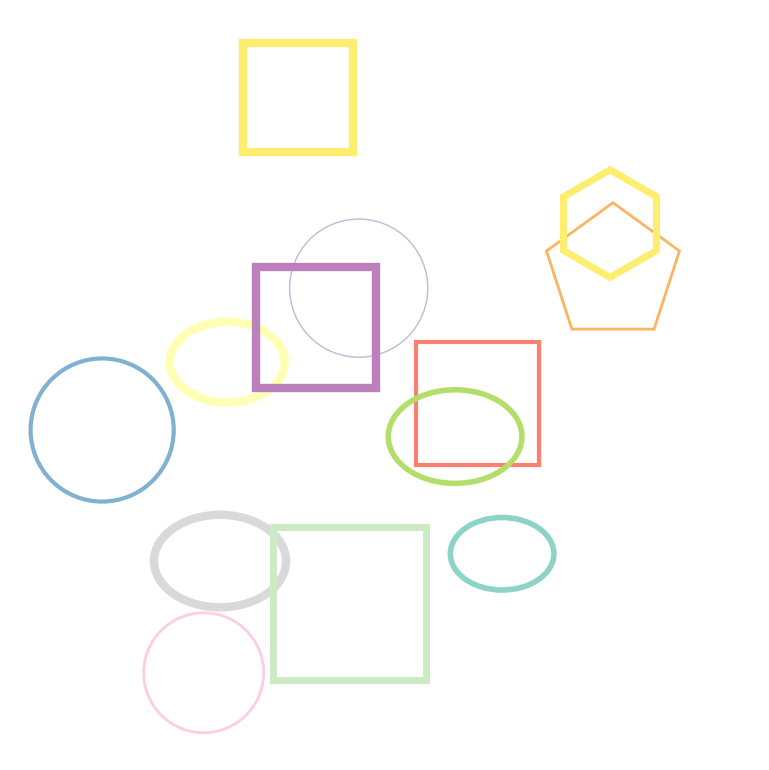[{"shape": "oval", "thickness": 2, "radius": 0.34, "center": [0.652, 0.281]}, {"shape": "oval", "thickness": 3, "radius": 0.37, "center": [0.295, 0.53]}, {"shape": "circle", "thickness": 0.5, "radius": 0.45, "center": [0.466, 0.626]}, {"shape": "square", "thickness": 1.5, "radius": 0.4, "center": [0.62, 0.475]}, {"shape": "circle", "thickness": 1.5, "radius": 0.46, "center": [0.133, 0.442]}, {"shape": "pentagon", "thickness": 1, "radius": 0.45, "center": [0.796, 0.646]}, {"shape": "oval", "thickness": 2, "radius": 0.43, "center": [0.591, 0.433]}, {"shape": "circle", "thickness": 1, "radius": 0.39, "center": [0.264, 0.126]}, {"shape": "oval", "thickness": 3, "radius": 0.43, "center": [0.286, 0.271]}, {"shape": "square", "thickness": 3, "radius": 0.39, "center": [0.411, 0.575]}, {"shape": "square", "thickness": 2.5, "radius": 0.5, "center": [0.454, 0.216]}, {"shape": "hexagon", "thickness": 2.5, "radius": 0.35, "center": [0.792, 0.71]}, {"shape": "square", "thickness": 3, "radius": 0.36, "center": [0.387, 0.873]}]